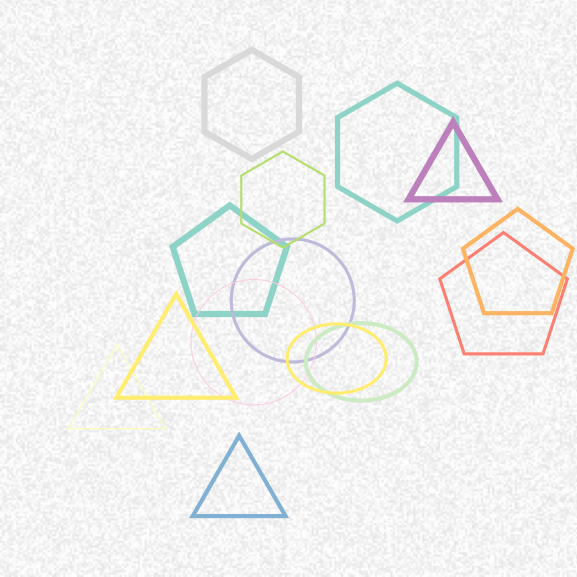[{"shape": "hexagon", "thickness": 2.5, "radius": 0.6, "center": [0.688, 0.736]}, {"shape": "pentagon", "thickness": 3, "radius": 0.52, "center": [0.398, 0.539]}, {"shape": "triangle", "thickness": 0.5, "radius": 0.49, "center": [0.203, 0.305]}, {"shape": "circle", "thickness": 1.5, "radius": 0.53, "center": [0.507, 0.479]}, {"shape": "pentagon", "thickness": 1.5, "radius": 0.58, "center": [0.872, 0.48]}, {"shape": "triangle", "thickness": 2, "radius": 0.46, "center": [0.414, 0.152]}, {"shape": "pentagon", "thickness": 2, "radius": 0.5, "center": [0.897, 0.538]}, {"shape": "hexagon", "thickness": 1, "radius": 0.42, "center": [0.49, 0.654]}, {"shape": "circle", "thickness": 0.5, "radius": 0.54, "center": [0.439, 0.407]}, {"shape": "hexagon", "thickness": 3, "radius": 0.47, "center": [0.436, 0.818]}, {"shape": "triangle", "thickness": 3, "radius": 0.45, "center": [0.784, 0.699]}, {"shape": "oval", "thickness": 2, "radius": 0.48, "center": [0.626, 0.373]}, {"shape": "triangle", "thickness": 2, "radius": 0.6, "center": [0.305, 0.37]}, {"shape": "oval", "thickness": 1.5, "radius": 0.43, "center": [0.583, 0.378]}]